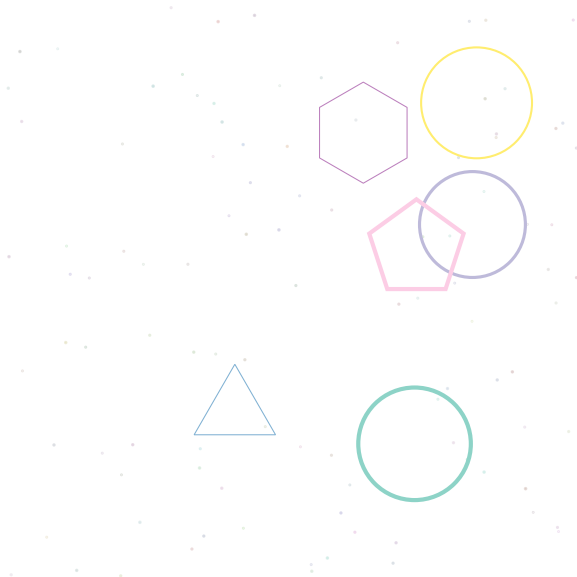[{"shape": "circle", "thickness": 2, "radius": 0.49, "center": [0.718, 0.231]}, {"shape": "circle", "thickness": 1.5, "radius": 0.46, "center": [0.818, 0.61]}, {"shape": "triangle", "thickness": 0.5, "radius": 0.41, "center": [0.407, 0.287]}, {"shape": "pentagon", "thickness": 2, "radius": 0.43, "center": [0.721, 0.568]}, {"shape": "hexagon", "thickness": 0.5, "radius": 0.44, "center": [0.629, 0.769]}, {"shape": "circle", "thickness": 1, "radius": 0.48, "center": [0.825, 0.821]}]